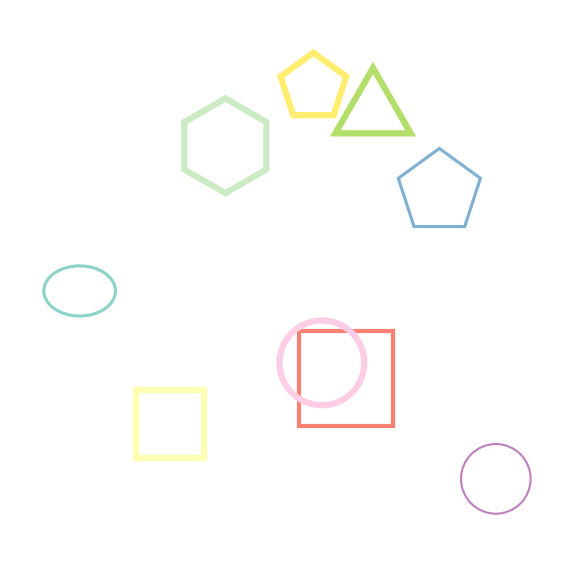[{"shape": "oval", "thickness": 1.5, "radius": 0.31, "center": [0.138, 0.495]}, {"shape": "square", "thickness": 3, "radius": 0.29, "center": [0.295, 0.265]}, {"shape": "square", "thickness": 2, "radius": 0.41, "center": [0.599, 0.344]}, {"shape": "pentagon", "thickness": 1.5, "radius": 0.37, "center": [0.761, 0.667]}, {"shape": "triangle", "thickness": 3, "radius": 0.38, "center": [0.646, 0.806]}, {"shape": "circle", "thickness": 3, "radius": 0.37, "center": [0.557, 0.371]}, {"shape": "circle", "thickness": 1, "radius": 0.3, "center": [0.859, 0.17]}, {"shape": "hexagon", "thickness": 3, "radius": 0.41, "center": [0.39, 0.747]}, {"shape": "pentagon", "thickness": 3, "radius": 0.3, "center": [0.543, 0.848]}]